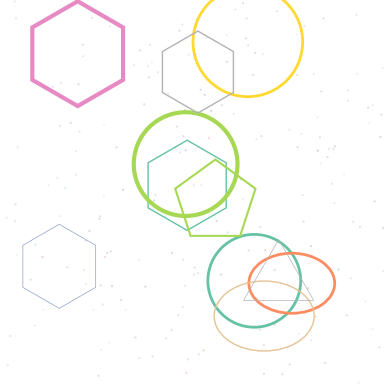[{"shape": "circle", "thickness": 2, "radius": 0.6, "center": [0.66, 0.271]}, {"shape": "hexagon", "thickness": 1, "radius": 0.59, "center": [0.486, 0.519]}, {"shape": "oval", "thickness": 2, "radius": 0.56, "center": [0.758, 0.264]}, {"shape": "hexagon", "thickness": 0.5, "radius": 0.55, "center": [0.154, 0.308]}, {"shape": "hexagon", "thickness": 3, "radius": 0.68, "center": [0.202, 0.861]}, {"shape": "circle", "thickness": 3, "radius": 0.67, "center": [0.482, 0.574]}, {"shape": "pentagon", "thickness": 1.5, "radius": 0.55, "center": [0.559, 0.476]}, {"shape": "circle", "thickness": 2, "radius": 0.71, "center": [0.644, 0.891]}, {"shape": "oval", "thickness": 1, "radius": 0.65, "center": [0.686, 0.179]}, {"shape": "triangle", "thickness": 0.5, "radius": 0.53, "center": [0.724, 0.272]}, {"shape": "hexagon", "thickness": 1, "radius": 0.53, "center": [0.514, 0.813]}]